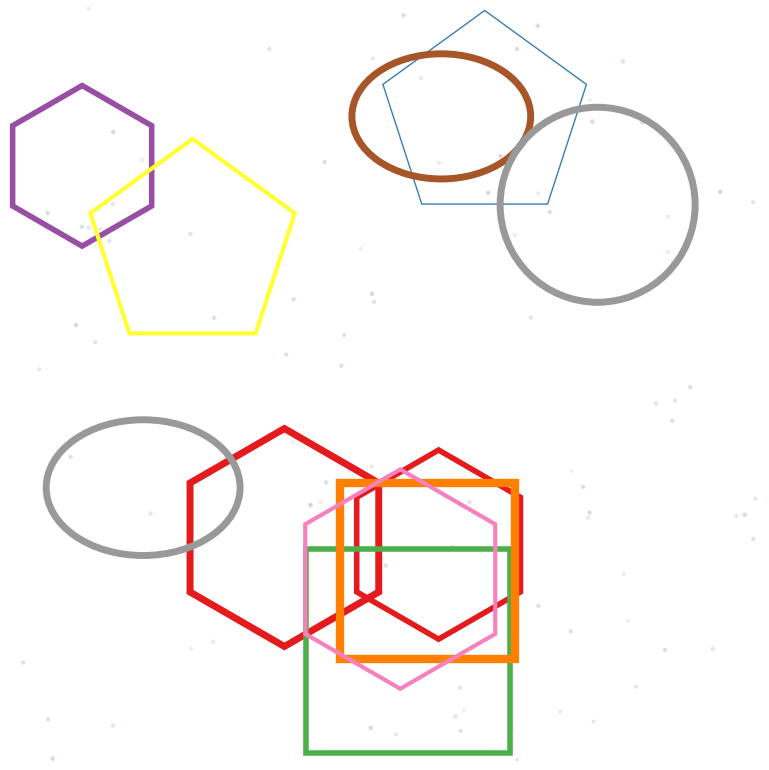[{"shape": "hexagon", "thickness": 2, "radius": 0.61, "center": [0.57, 0.293]}, {"shape": "hexagon", "thickness": 2.5, "radius": 0.71, "center": [0.369, 0.302]}, {"shape": "pentagon", "thickness": 0.5, "radius": 0.69, "center": [0.629, 0.847]}, {"shape": "square", "thickness": 2, "radius": 0.66, "center": [0.53, 0.155]}, {"shape": "hexagon", "thickness": 2, "radius": 0.52, "center": [0.107, 0.785]}, {"shape": "square", "thickness": 3, "radius": 0.57, "center": [0.555, 0.259]}, {"shape": "pentagon", "thickness": 1.5, "radius": 0.7, "center": [0.25, 0.68]}, {"shape": "oval", "thickness": 2.5, "radius": 0.58, "center": [0.573, 0.849]}, {"shape": "hexagon", "thickness": 1.5, "radius": 0.71, "center": [0.52, 0.248]}, {"shape": "oval", "thickness": 2.5, "radius": 0.63, "center": [0.186, 0.367]}, {"shape": "circle", "thickness": 2.5, "radius": 0.63, "center": [0.776, 0.734]}]